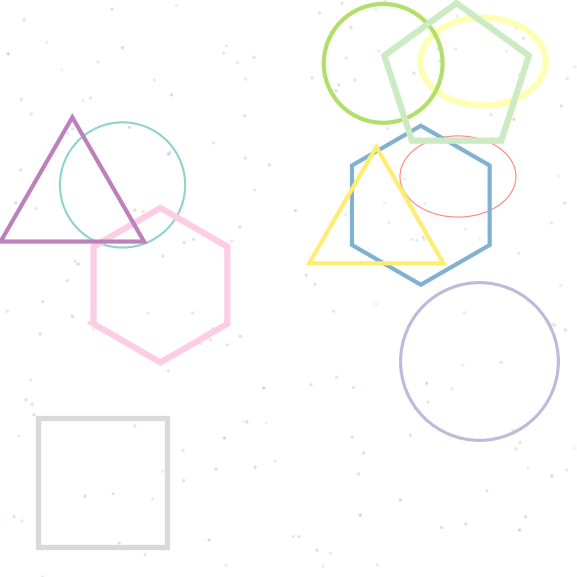[{"shape": "circle", "thickness": 1, "radius": 0.54, "center": [0.212, 0.679]}, {"shape": "oval", "thickness": 3, "radius": 0.54, "center": [0.836, 0.893]}, {"shape": "circle", "thickness": 1.5, "radius": 0.68, "center": [0.83, 0.373]}, {"shape": "oval", "thickness": 0.5, "radius": 0.5, "center": [0.793, 0.694]}, {"shape": "hexagon", "thickness": 2, "radius": 0.69, "center": [0.729, 0.644]}, {"shape": "circle", "thickness": 2, "radius": 0.51, "center": [0.663, 0.889]}, {"shape": "hexagon", "thickness": 3, "radius": 0.67, "center": [0.278, 0.505]}, {"shape": "square", "thickness": 2.5, "radius": 0.56, "center": [0.177, 0.163]}, {"shape": "triangle", "thickness": 2, "radius": 0.72, "center": [0.125, 0.653]}, {"shape": "pentagon", "thickness": 3, "radius": 0.66, "center": [0.791, 0.862]}, {"shape": "triangle", "thickness": 2, "radius": 0.67, "center": [0.652, 0.61]}]